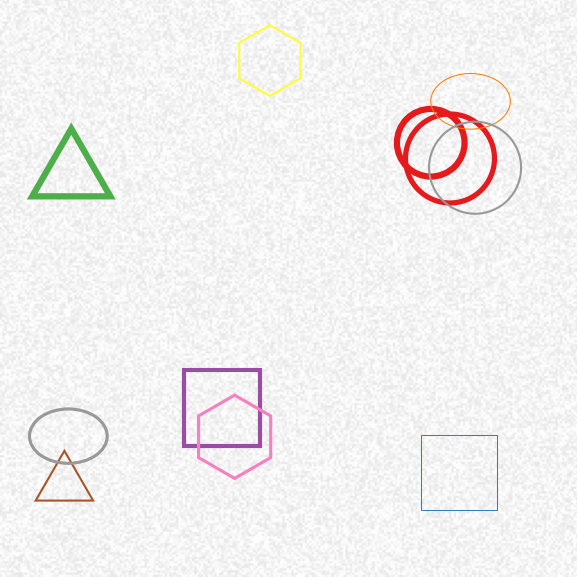[{"shape": "circle", "thickness": 2.5, "radius": 0.39, "center": [0.779, 0.725]}, {"shape": "circle", "thickness": 3, "radius": 0.29, "center": [0.746, 0.752]}, {"shape": "square", "thickness": 0.5, "radius": 0.33, "center": [0.795, 0.181]}, {"shape": "triangle", "thickness": 3, "radius": 0.39, "center": [0.123, 0.698]}, {"shape": "square", "thickness": 2, "radius": 0.33, "center": [0.384, 0.292]}, {"shape": "oval", "thickness": 0.5, "radius": 0.34, "center": [0.815, 0.824]}, {"shape": "hexagon", "thickness": 1, "radius": 0.31, "center": [0.467, 0.894]}, {"shape": "triangle", "thickness": 1, "radius": 0.29, "center": [0.112, 0.161]}, {"shape": "hexagon", "thickness": 1.5, "radius": 0.36, "center": [0.406, 0.243]}, {"shape": "circle", "thickness": 1, "radius": 0.4, "center": [0.823, 0.709]}, {"shape": "oval", "thickness": 1.5, "radius": 0.34, "center": [0.118, 0.244]}]